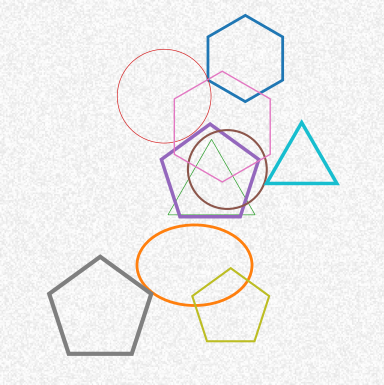[{"shape": "hexagon", "thickness": 2, "radius": 0.56, "center": [0.637, 0.848]}, {"shape": "oval", "thickness": 2, "radius": 0.75, "center": [0.505, 0.311]}, {"shape": "triangle", "thickness": 0.5, "radius": 0.65, "center": [0.549, 0.507]}, {"shape": "circle", "thickness": 0.5, "radius": 0.61, "center": [0.426, 0.75]}, {"shape": "pentagon", "thickness": 2.5, "radius": 0.67, "center": [0.546, 0.545]}, {"shape": "circle", "thickness": 1.5, "radius": 0.51, "center": [0.591, 0.56]}, {"shape": "hexagon", "thickness": 1, "radius": 0.72, "center": [0.577, 0.671]}, {"shape": "pentagon", "thickness": 3, "radius": 0.7, "center": [0.26, 0.194]}, {"shape": "pentagon", "thickness": 1.5, "radius": 0.52, "center": [0.599, 0.199]}, {"shape": "triangle", "thickness": 2.5, "radius": 0.53, "center": [0.784, 0.576]}]